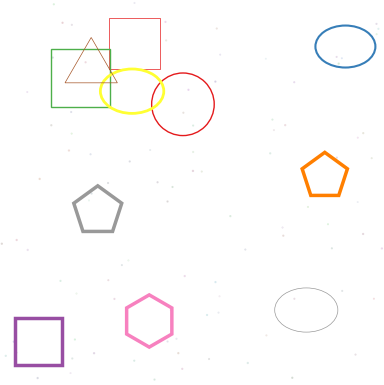[{"shape": "square", "thickness": 0.5, "radius": 0.33, "center": [0.35, 0.888]}, {"shape": "circle", "thickness": 1, "radius": 0.41, "center": [0.475, 0.729]}, {"shape": "oval", "thickness": 1.5, "radius": 0.39, "center": [0.897, 0.879]}, {"shape": "square", "thickness": 1, "radius": 0.38, "center": [0.209, 0.798]}, {"shape": "square", "thickness": 2.5, "radius": 0.31, "center": [0.101, 0.113]}, {"shape": "pentagon", "thickness": 2.5, "radius": 0.31, "center": [0.844, 0.542]}, {"shape": "oval", "thickness": 2, "radius": 0.41, "center": [0.343, 0.763]}, {"shape": "triangle", "thickness": 0.5, "radius": 0.39, "center": [0.237, 0.824]}, {"shape": "hexagon", "thickness": 2.5, "radius": 0.34, "center": [0.388, 0.166]}, {"shape": "oval", "thickness": 0.5, "radius": 0.41, "center": [0.796, 0.195]}, {"shape": "pentagon", "thickness": 2.5, "radius": 0.33, "center": [0.254, 0.452]}]